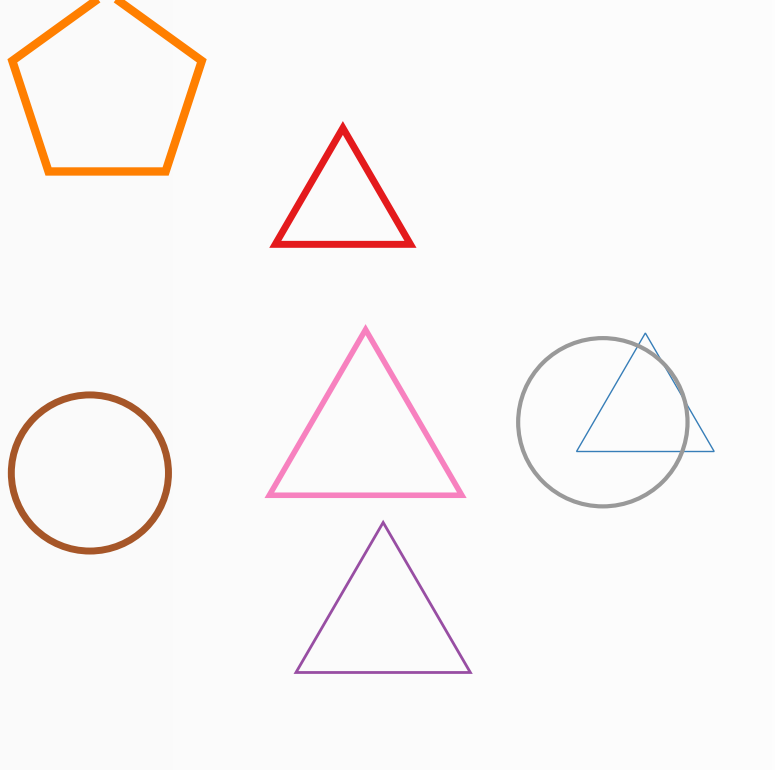[{"shape": "triangle", "thickness": 2.5, "radius": 0.5, "center": [0.442, 0.733]}, {"shape": "triangle", "thickness": 0.5, "radius": 0.51, "center": [0.833, 0.465]}, {"shape": "triangle", "thickness": 1, "radius": 0.65, "center": [0.494, 0.192]}, {"shape": "pentagon", "thickness": 3, "radius": 0.64, "center": [0.138, 0.881]}, {"shape": "circle", "thickness": 2.5, "radius": 0.51, "center": [0.116, 0.386]}, {"shape": "triangle", "thickness": 2, "radius": 0.72, "center": [0.472, 0.429]}, {"shape": "circle", "thickness": 1.5, "radius": 0.55, "center": [0.778, 0.452]}]